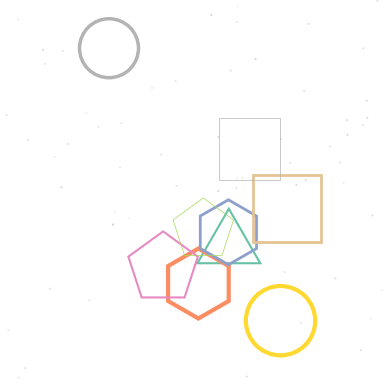[{"shape": "triangle", "thickness": 1.5, "radius": 0.47, "center": [0.594, 0.363]}, {"shape": "hexagon", "thickness": 3, "radius": 0.45, "center": [0.515, 0.264]}, {"shape": "hexagon", "thickness": 2, "radius": 0.42, "center": [0.593, 0.397]}, {"shape": "pentagon", "thickness": 1.5, "radius": 0.47, "center": [0.424, 0.304]}, {"shape": "pentagon", "thickness": 0.5, "radius": 0.41, "center": [0.528, 0.403]}, {"shape": "circle", "thickness": 3, "radius": 0.45, "center": [0.729, 0.167]}, {"shape": "square", "thickness": 2, "radius": 0.44, "center": [0.746, 0.459]}, {"shape": "square", "thickness": 0.5, "radius": 0.4, "center": [0.648, 0.613]}, {"shape": "circle", "thickness": 2.5, "radius": 0.38, "center": [0.283, 0.875]}]